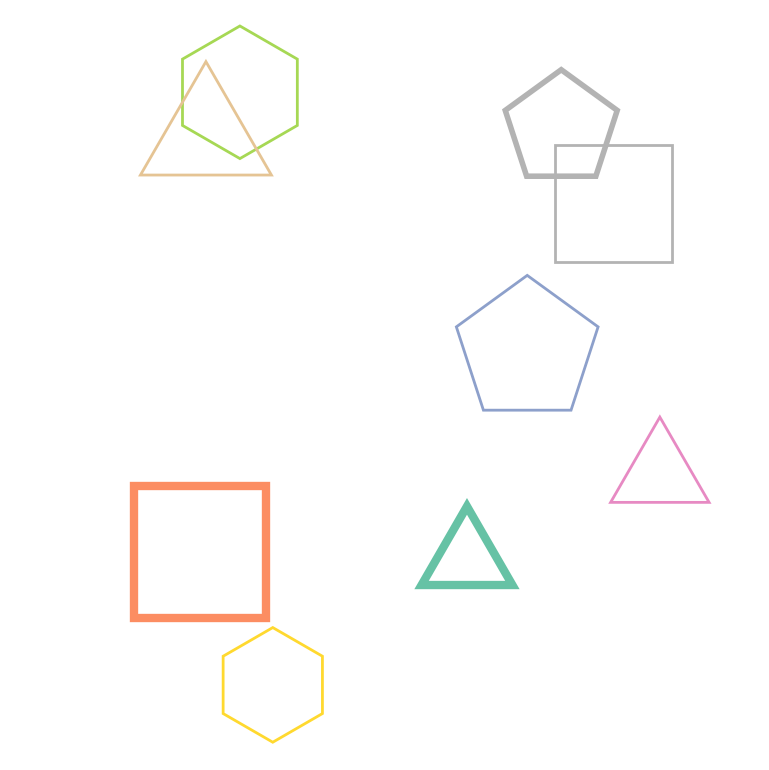[{"shape": "triangle", "thickness": 3, "radius": 0.34, "center": [0.606, 0.274]}, {"shape": "square", "thickness": 3, "radius": 0.43, "center": [0.259, 0.283]}, {"shape": "pentagon", "thickness": 1, "radius": 0.48, "center": [0.685, 0.546]}, {"shape": "triangle", "thickness": 1, "radius": 0.37, "center": [0.857, 0.384]}, {"shape": "hexagon", "thickness": 1, "radius": 0.43, "center": [0.312, 0.88]}, {"shape": "hexagon", "thickness": 1, "radius": 0.37, "center": [0.354, 0.111]}, {"shape": "triangle", "thickness": 1, "radius": 0.49, "center": [0.267, 0.822]}, {"shape": "square", "thickness": 1, "radius": 0.38, "center": [0.797, 0.736]}, {"shape": "pentagon", "thickness": 2, "radius": 0.38, "center": [0.729, 0.833]}]